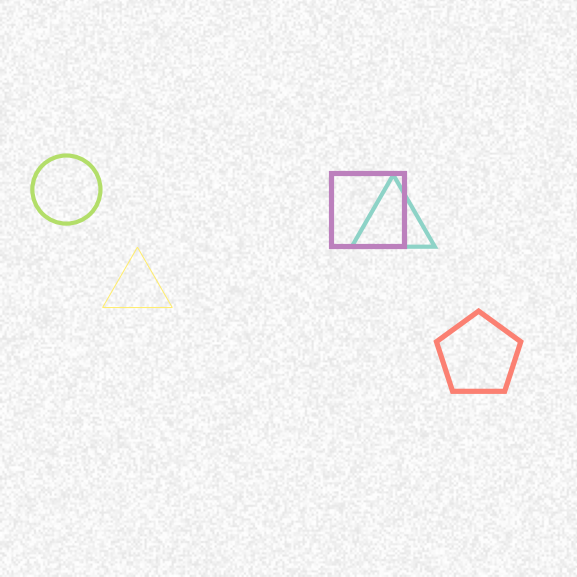[{"shape": "triangle", "thickness": 2, "radius": 0.42, "center": [0.681, 0.613]}, {"shape": "pentagon", "thickness": 2.5, "radius": 0.38, "center": [0.829, 0.384]}, {"shape": "circle", "thickness": 2, "radius": 0.29, "center": [0.115, 0.671]}, {"shape": "square", "thickness": 2.5, "radius": 0.32, "center": [0.636, 0.637]}, {"shape": "triangle", "thickness": 0.5, "radius": 0.35, "center": [0.238, 0.501]}]